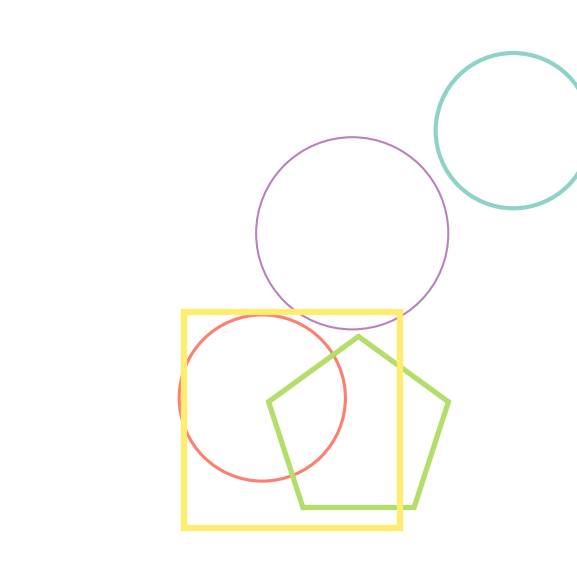[{"shape": "circle", "thickness": 2, "radius": 0.67, "center": [0.889, 0.773]}, {"shape": "circle", "thickness": 1.5, "radius": 0.72, "center": [0.454, 0.31]}, {"shape": "pentagon", "thickness": 2.5, "radius": 0.82, "center": [0.621, 0.253]}, {"shape": "circle", "thickness": 1, "radius": 0.83, "center": [0.61, 0.595]}, {"shape": "square", "thickness": 3, "radius": 0.94, "center": [0.505, 0.272]}]